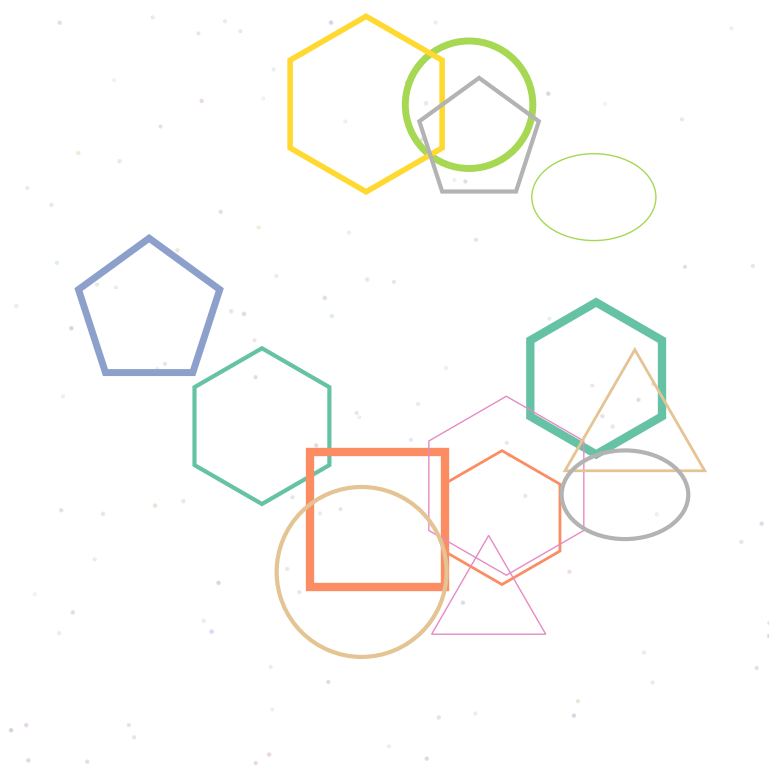[{"shape": "hexagon", "thickness": 1.5, "radius": 0.51, "center": [0.34, 0.447]}, {"shape": "hexagon", "thickness": 3, "radius": 0.49, "center": [0.774, 0.509]}, {"shape": "hexagon", "thickness": 1, "radius": 0.43, "center": [0.652, 0.328]}, {"shape": "square", "thickness": 3, "radius": 0.44, "center": [0.49, 0.325]}, {"shape": "pentagon", "thickness": 2.5, "radius": 0.48, "center": [0.194, 0.594]}, {"shape": "triangle", "thickness": 0.5, "radius": 0.43, "center": [0.635, 0.219]}, {"shape": "hexagon", "thickness": 0.5, "radius": 0.58, "center": [0.658, 0.369]}, {"shape": "oval", "thickness": 0.5, "radius": 0.4, "center": [0.771, 0.744]}, {"shape": "circle", "thickness": 2.5, "radius": 0.41, "center": [0.609, 0.864]}, {"shape": "hexagon", "thickness": 2, "radius": 0.57, "center": [0.475, 0.865]}, {"shape": "triangle", "thickness": 1, "radius": 0.52, "center": [0.824, 0.441]}, {"shape": "circle", "thickness": 1.5, "radius": 0.55, "center": [0.47, 0.257]}, {"shape": "pentagon", "thickness": 1.5, "radius": 0.41, "center": [0.622, 0.817]}, {"shape": "oval", "thickness": 1.5, "radius": 0.41, "center": [0.812, 0.357]}]